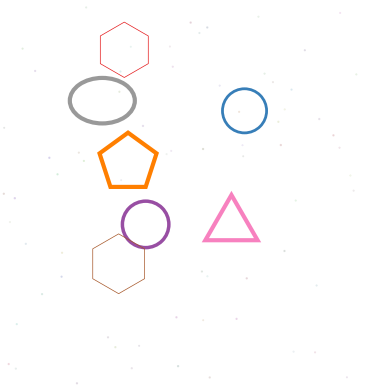[{"shape": "hexagon", "thickness": 0.5, "radius": 0.36, "center": [0.323, 0.871]}, {"shape": "circle", "thickness": 2, "radius": 0.29, "center": [0.635, 0.712]}, {"shape": "circle", "thickness": 2.5, "radius": 0.3, "center": [0.378, 0.417]}, {"shape": "pentagon", "thickness": 3, "radius": 0.39, "center": [0.333, 0.578]}, {"shape": "hexagon", "thickness": 0.5, "radius": 0.39, "center": [0.308, 0.315]}, {"shape": "triangle", "thickness": 3, "radius": 0.39, "center": [0.601, 0.415]}, {"shape": "oval", "thickness": 3, "radius": 0.42, "center": [0.266, 0.739]}]